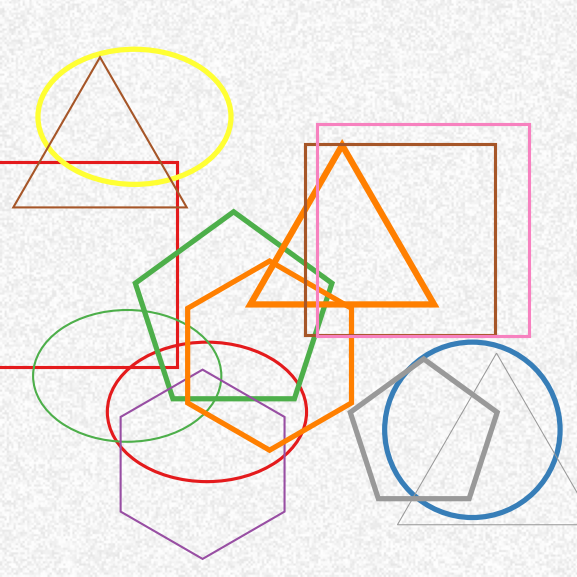[{"shape": "oval", "thickness": 1.5, "radius": 0.86, "center": [0.358, 0.286]}, {"shape": "square", "thickness": 1.5, "radius": 0.88, "center": [0.129, 0.541]}, {"shape": "circle", "thickness": 2.5, "radius": 0.76, "center": [0.818, 0.255]}, {"shape": "pentagon", "thickness": 2.5, "radius": 0.89, "center": [0.405, 0.453]}, {"shape": "oval", "thickness": 1, "radius": 0.81, "center": [0.22, 0.348]}, {"shape": "hexagon", "thickness": 1, "radius": 0.82, "center": [0.351, 0.195]}, {"shape": "hexagon", "thickness": 2.5, "radius": 0.82, "center": [0.467, 0.383]}, {"shape": "triangle", "thickness": 3, "radius": 0.92, "center": [0.592, 0.564]}, {"shape": "oval", "thickness": 2.5, "radius": 0.84, "center": [0.233, 0.797]}, {"shape": "triangle", "thickness": 1, "radius": 0.87, "center": [0.173, 0.727]}, {"shape": "square", "thickness": 1.5, "radius": 0.82, "center": [0.692, 0.584]}, {"shape": "square", "thickness": 1.5, "radius": 0.92, "center": [0.733, 0.6]}, {"shape": "pentagon", "thickness": 2.5, "radius": 0.67, "center": [0.734, 0.244]}, {"shape": "triangle", "thickness": 0.5, "radius": 0.99, "center": [0.86, 0.19]}]